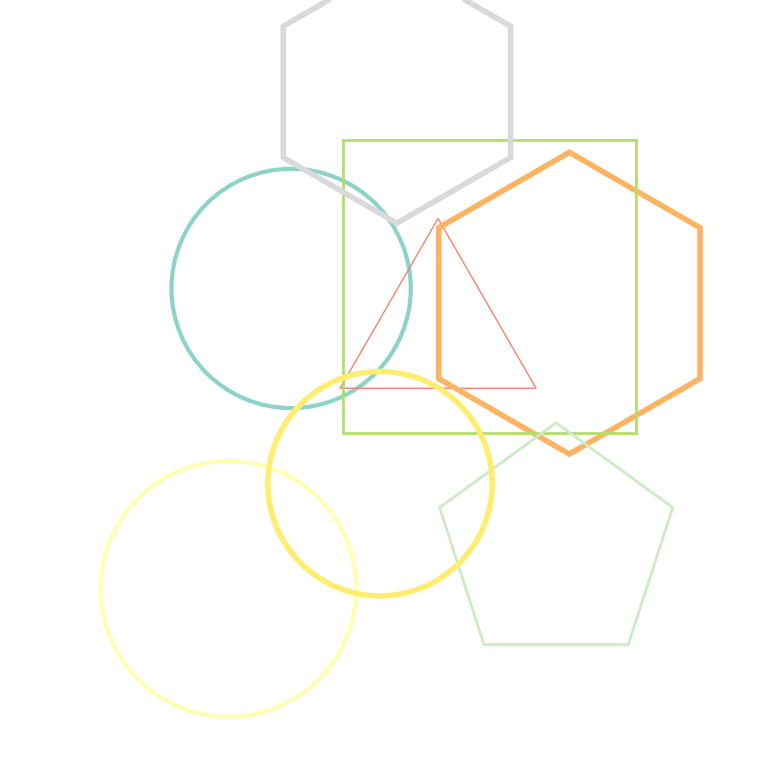[{"shape": "circle", "thickness": 1.5, "radius": 0.78, "center": [0.378, 0.625]}, {"shape": "circle", "thickness": 1.5, "radius": 0.83, "center": [0.297, 0.235]}, {"shape": "triangle", "thickness": 0.5, "radius": 0.73, "center": [0.569, 0.569]}, {"shape": "hexagon", "thickness": 2, "radius": 0.98, "center": [0.739, 0.606]}, {"shape": "square", "thickness": 1, "radius": 0.95, "center": [0.635, 0.628]}, {"shape": "hexagon", "thickness": 2, "radius": 0.85, "center": [0.515, 0.881]}, {"shape": "pentagon", "thickness": 1, "radius": 0.8, "center": [0.722, 0.292]}, {"shape": "circle", "thickness": 2, "radius": 0.73, "center": [0.493, 0.372]}]